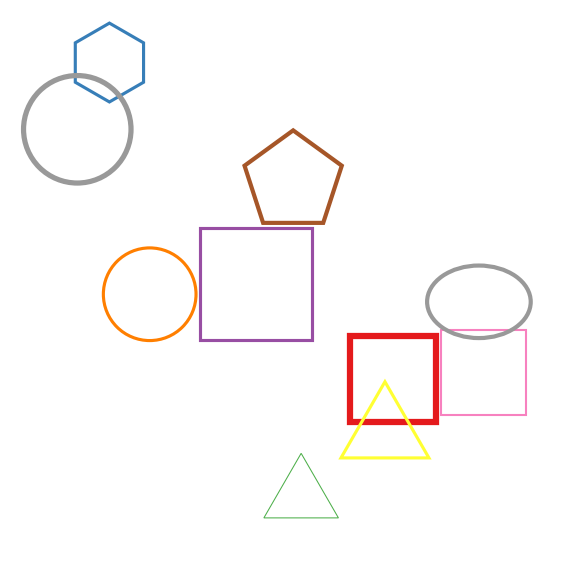[{"shape": "square", "thickness": 3, "radius": 0.37, "center": [0.681, 0.342]}, {"shape": "hexagon", "thickness": 1.5, "radius": 0.34, "center": [0.189, 0.891]}, {"shape": "triangle", "thickness": 0.5, "radius": 0.37, "center": [0.521, 0.14]}, {"shape": "square", "thickness": 1.5, "radius": 0.49, "center": [0.443, 0.508]}, {"shape": "circle", "thickness": 1.5, "radius": 0.4, "center": [0.259, 0.49]}, {"shape": "triangle", "thickness": 1.5, "radius": 0.44, "center": [0.667, 0.25]}, {"shape": "pentagon", "thickness": 2, "radius": 0.44, "center": [0.508, 0.685]}, {"shape": "square", "thickness": 1, "radius": 0.37, "center": [0.837, 0.354]}, {"shape": "circle", "thickness": 2.5, "radius": 0.47, "center": [0.134, 0.775]}, {"shape": "oval", "thickness": 2, "radius": 0.45, "center": [0.829, 0.477]}]